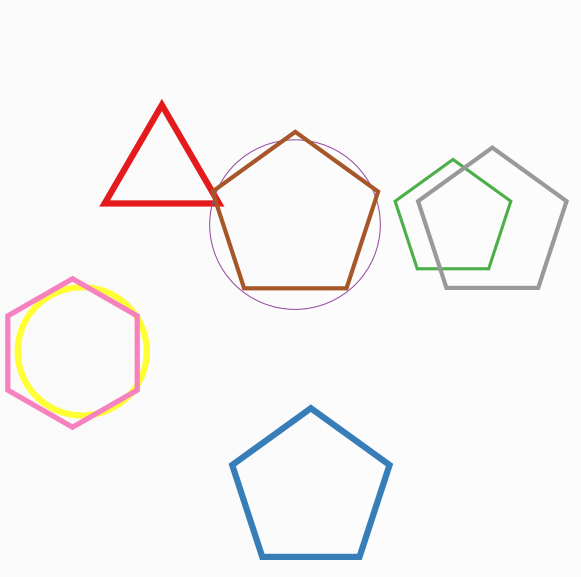[{"shape": "triangle", "thickness": 3, "radius": 0.57, "center": [0.278, 0.704]}, {"shape": "pentagon", "thickness": 3, "radius": 0.71, "center": [0.535, 0.15]}, {"shape": "pentagon", "thickness": 1.5, "radius": 0.52, "center": [0.779, 0.618]}, {"shape": "circle", "thickness": 0.5, "radius": 0.73, "center": [0.508, 0.61]}, {"shape": "circle", "thickness": 3, "radius": 0.56, "center": [0.142, 0.391]}, {"shape": "pentagon", "thickness": 2, "radius": 0.75, "center": [0.508, 0.621]}, {"shape": "hexagon", "thickness": 2.5, "radius": 0.64, "center": [0.125, 0.388]}, {"shape": "pentagon", "thickness": 2, "radius": 0.67, "center": [0.847, 0.609]}]